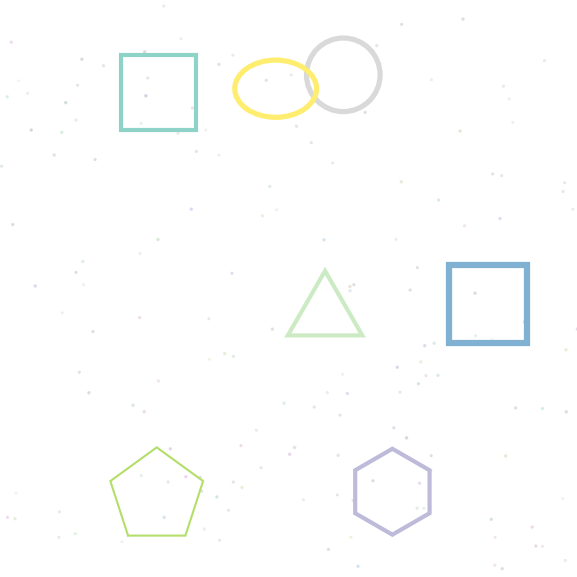[{"shape": "square", "thickness": 2, "radius": 0.33, "center": [0.274, 0.84]}, {"shape": "hexagon", "thickness": 2, "radius": 0.37, "center": [0.679, 0.148]}, {"shape": "square", "thickness": 3, "radius": 0.34, "center": [0.845, 0.473]}, {"shape": "pentagon", "thickness": 1, "radius": 0.42, "center": [0.271, 0.14]}, {"shape": "circle", "thickness": 2.5, "radius": 0.32, "center": [0.594, 0.87]}, {"shape": "triangle", "thickness": 2, "radius": 0.37, "center": [0.563, 0.456]}, {"shape": "oval", "thickness": 2.5, "radius": 0.35, "center": [0.477, 0.846]}]